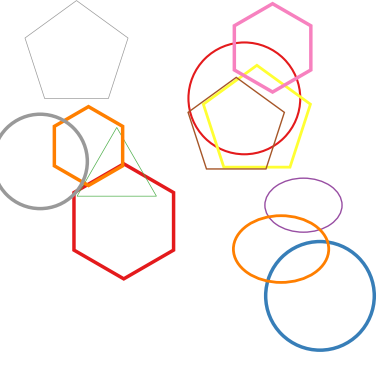[{"shape": "circle", "thickness": 1.5, "radius": 0.73, "center": [0.635, 0.745]}, {"shape": "hexagon", "thickness": 2.5, "radius": 0.75, "center": [0.321, 0.425]}, {"shape": "circle", "thickness": 2.5, "radius": 0.71, "center": [0.831, 0.232]}, {"shape": "triangle", "thickness": 0.5, "radius": 0.6, "center": [0.303, 0.55]}, {"shape": "oval", "thickness": 1, "radius": 0.5, "center": [0.788, 0.467]}, {"shape": "hexagon", "thickness": 2.5, "radius": 0.51, "center": [0.23, 0.621]}, {"shape": "oval", "thickness": 2, "radius": 0.62, "center": [0.73, 0.353]}, {"shape": "pentagon", "thickness": 2, "radius": 0.73, "center": [0.667, 0.684]}, {"shape": "pentagon", "thickness": 1, "radius": 0.66, "center": [0.614, 0.668]}, {"shape": "hexagon", "thickness": 2.5, "radius": 0.57, "center": [0.708, 0.876]}, {"shape": "pentagon", "thickness": 0.5, "radius": 0.7, "center": [0.199, 0.858]}, {"shape": "circle", "thickness": 2.5, "radius": 0.61, "center": [0.104, 0.581]}]